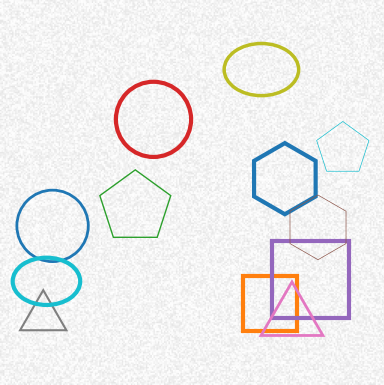[{"shape": "circle", "thickness": 2, "radius": 0.46, "center": [0.137, 0.413]}, {"shape": "hexagon", "thickness": 3, "radius": 0.46, "center": [0.74, 0.536]}, {"shape": "square", "thickness": 3, "radius": 0.35, "center": [0.701, 0.211]}, {"shape": "pentagon", "thickness": 1, "radius": 0.48, "center": [0.351, 0.462]}, {"shape": "circle", "thickness": 3, "radius": 0.49, "center": [0.399, 0.69]}, {"shape": "square", "thickness": 3, "radius": 0.5, "center": [0.807, 0.275]}, {"shape": "hexagon", "thickness": 0.5, "radius": 0.42, "center": [0.826, 0.409]}, {"shape": "triangle", "thickness": 2, "radius": 0.46, "center": [0.758, 0.175]}, {"shape": "triangle", "thickness": 1.5, "radius": 0.35, "center": [0.112, 0.177]}, {"shape": "oval", "thickness": 2.5, "radius": 0.48, "center": [0.679, 0.819]}, {"shape": "pentagon", "thickness": 0.5, "radius": 0.36, "center": [0.89, 0.613]}, {"shape": "oval", "thickness": 3, "radius": 0.44, "center": [0.121, 0.269]}]